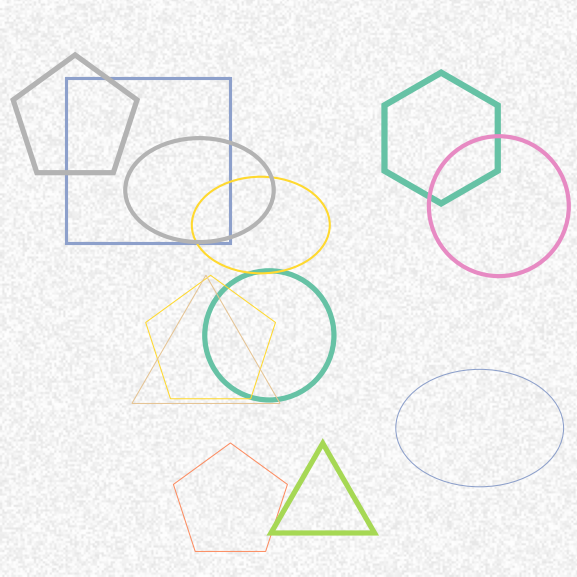[{"shape": "circle", "thickness": 2.5, "radius": 0.56, "center": [0.466, 0.418]}, {"shape": "hexagon", "thickness": 3, "radius": 0.57, "center": [0.764, 0.76]}, {"shape": "pentagon", "thickness": 0.5, "radius": 0.52, "center": [0.399, 0.128]}, {"shape": "square", "thickness": 1.5, "radius": 0.71, "center": [0.256, 0.721]}, {"shape": "oval", "thickness": 0.5, "radius": 0.73, "center": [0.831, 0.258]}, {"shape": "circle", "thickness": 2, "radius": 0.61, "center": [0.864, 0.642]}, {"shape": "triangle", "thickness": 2.5, "radius": 0.52, "center": [0.559, 0.128]}, {"shape": "oval", "thickness": 1, "radius": 0.6, "center": [0.452, 0.609]}, {"shape": "pentagon", "thickness": 0.5, "radius": 0.59, "center": [0.365, 0.404]}, {"shape": "triangle", "thickness": 0.5, "radius": 0.74, "center": [0.357, 0.375]}, {"shape": "pentagon", "thickness": 2.5, "radius": 0.56, "center": [0.13, 0.791]}, {"shape": "oval", "thickness": 2, "radius": 0.64, "center": [0.345, 0.67]}]